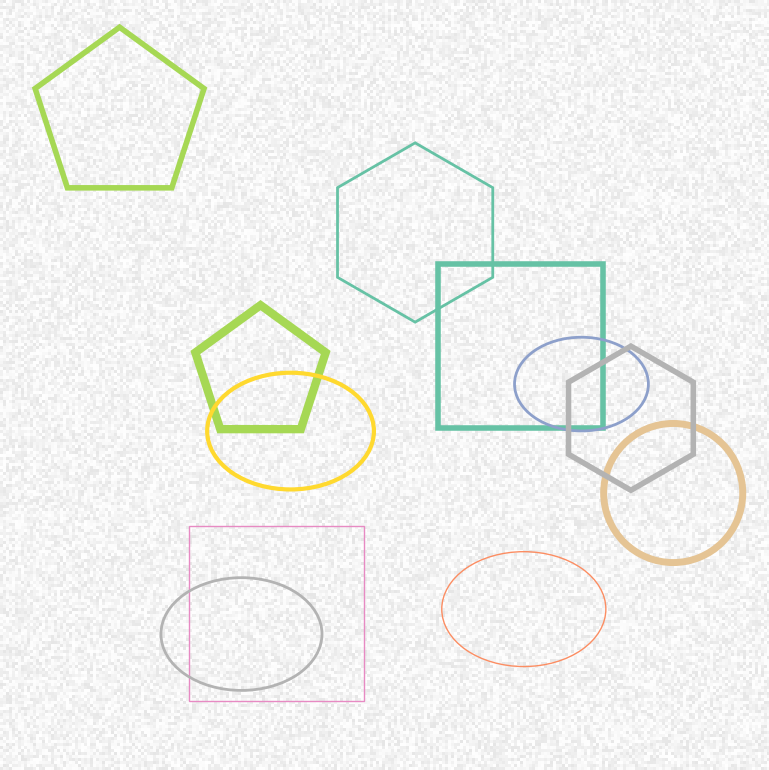[{"shape": "hexagon", "thickness": 1, "radius": 0.58, "center": [0.539, 0.698]}, {"shape": "square", "thickness": 2, "radius": 0.53, "center": [0.676, 0.551]}, {"shape": "oval", "thickness": 0.5, "radius": 0.53, "center": [0.68, 0.209]}, {"shape": "oval", "thickness": 1, "radius": 0.43, "center": [0.755, 0.501]}, {"shape": "square", "thickness": 0.5, "radius": 0.57, "center": [0.359, 0.203]}, {"shape": "pentagon", "thickness": 3, "radius": 0.45, "center": [0.338, 0.515]}, {"shape": "pentagon", "thickness": 2, "radius": 0.58, "center": [0.155, 0.849]}, {"shape": "oval", "thickness": 1.5, "radius": 0.54, "center": [0.377, 0.44]}, {"shape": "circle", "thickness": 2.5, "radius": 0.45, "center": [0.874, 0.36]}, {"shape": "hexagon", "thickness": 2, "radius": 0.47, "center": [0.819, 0.457]}, {"shape": "oval", "thickness": 1, "radius": 0.52, "center": [0.314, 0.177]}]